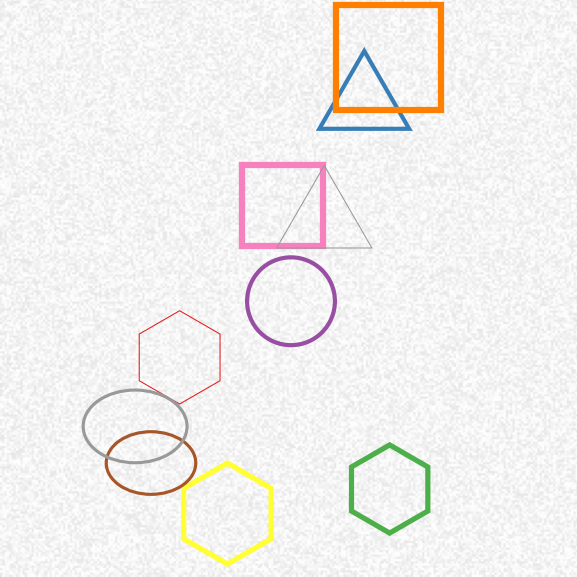[{"shape": "hexagon", "thickness": 0.5, "radius": 0.4, "center": [0.311, 0.38]}, {"shape": "triangle", "thickness": 2, "radius": 0.45, "center": [0.631, 0.821]}, {"shape": "hexagon", "thickness": 2.5, "radius": 0.38, "center": [0.675, 0.152]}, {"shape": "circle", "thickness": 2, "radius": 0.38, "center": [0.504, 0.477]}, {"shape": "square", "thickness": 3, "radius": 0.46, "center": [0.672, 0.899]}, {"shape": "hexagon", "thickness": 2.5, "radius": 0.44, "center": [0.394, 0.11]}, {"shape": "oval", "thickness": 1.5, "radius": 0.39, "center": [0.261, 0.197]}, {"shape": "square", "thickness": 3, "radius": 0.35, "center": [0.489, 0.643]}, {"shape": "triangle", "thickness": 0.5, "radius": 0.48, "center": [0.561, 0.617]}, {"shape": "oval", "thickness": 1.5, "radius": 0.45, "center": [0.234, 0.261]}]